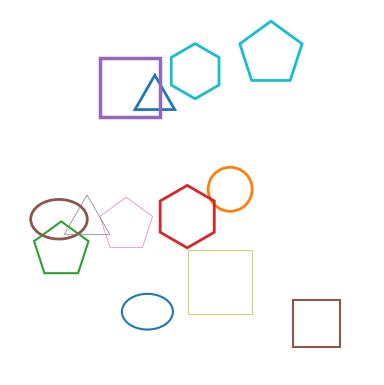[{"shape": "oval", "thickness": 1.5, "radius": 0.33, "center": [0.383, 0.19]}, {"shape": "triangle", "thickness": 2, "radius": 0.3, "center": [0.402, 0.745]}, {"shape": "circle", "thickness": 2, "radius": 0.29, "center": [0.598, 0.508]}, {"shape": "pentagon", "thickness": 1.5, "radius": 0.37, "center": [0.159, 0.351]}, {"shape": "hexagon", "thickness": 2, "radius": 0.41, "center": [0.486, 0.437]}, {"shape": "square", "thickness": 2.5, "radius": 0.39, "center": [0.338, 0.773]}, {"shape": "square", "thickness": 1.5, "radius": 0.31, "center": [0.823, 0.159]}, {"shape": "oval", "thickness": 2, "radius": 0.37, "center": [0.153, 0.431]}, {"shape": "pentagon", "thickness": 0.5, "radius": 0.36, "center": [0.328, 0.416]}, {"shape": "triangle", "thickness": 0.5, "radius": 0.34, "center": [0.226, 0.425]}, {"shape": "square", "thickness": 0.5, "radius": 0.42, "center": [0.572, 0.268]}, {"shape": "pentagon", "thickness": 2, "radius": 0.43, "center": [0.704, 0.86]}, {"shape": "hexagon", "thickness": 2, "radius": 0.36, "center": [0.507, 0.815]}]